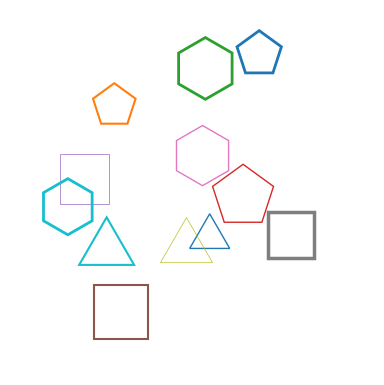[{"shape": "pentagon", "thickness": 2, "radius": 0.3, "center": [0.673, 0.86]}, {"shape": "triangle", "thickness": 1, "radius": 0.3, "center": [0.545, 0.385]}, {"shape": "pentagon", "thickness": 1.5, "radius": 0.29, "center": [0.297, 0.726]}, {"shape": "hexagon", "thickness": 2, "radius": 0.4, "center": [0.533, 0.822]}, {"shape": "pentagon", "thickness": 1, "radius": 0.42, "center": [0.631, 0.49]}, {"shape": "square", "thickness": 0.5, "radius": 0.32, "center": [0.22, 0.535]}, {"shape": "square", "thickness": 1.5, "radius": 0.35, "center": [0.313, 0.189]}, {"shape": "hexagon", "thickness": 1, "radius": 0.39, "center": [0.526, 0.596]}, {"shape": "square", "thickness": 2.5, "radius": 0.3, "center": [0.755, 0.39]}, {"shape": "triangle", "thickness": 0.5, "radius": 0.39, "center": [0.484, 0.357]}, {"shape": "triangle", "thickness": 1.5, "radius": 0.41, "center": [0.277, 0.353]}, {"shape": "hexagon", "thickness": 2, "radius": 0.36, "center": [0.176, 0.463]}]